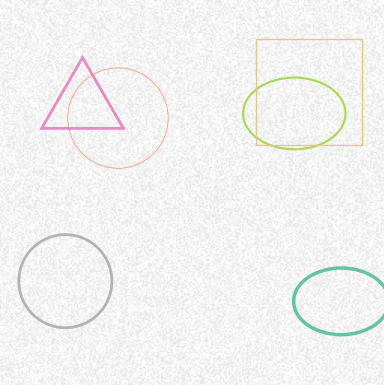[{"shape": "oval", "thickness": 2.5, "radius": 0.62, "center": [0.886, 0.217]}, {"shape": "circle", "thickness": 0.5, "radius": 0.65, "center": [0.306, 0.693]}, {"shape": "triangle", "thickness": 2, "radius": 0.61, "center": [0.214, 0.728]}, {"shape": "oval", "thickness": 1.5, "radius": 0.67, "center": [0.764, 0.705]}, {"shape": "square", "thickness": 1, "radius": 0.69, "center": [0.801, 0.761]}, {"shape": "circle", "thickness": 2, "radius": 0.6, "center": [0.17, 0.27]}]